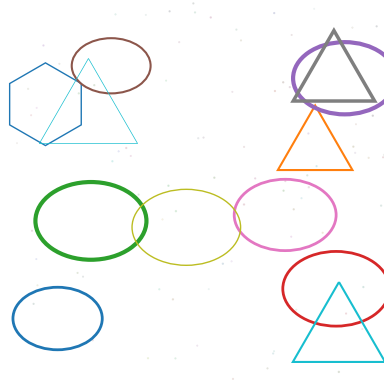[{"shape": "oval", "thickness": 2, "radius": 0.58, "center": [0.15, 0.173]}, {"shape": "hexagon", "thickness": 1, "radius": 0.54, "center": [0.118, 0.729]}, {"shape": "triangle", "thickness": 1.5, "radius": 0.56, "center": [0.819, 0.614]}, {"shape": "oval", "thickness": 3, "radius": 0.72, "center": [0.236, 0.426]}, {"shape": "oval", "thickness": 2, "radius": 0.69, "center": [0.873, 0.25]}, {"shape": "oval", "thickness": 3, "radius": 0.67, "center": [0.895, 0.797]}, {"shape": "oval", "thickness": 1.5, "radius": 0.51, "center": [0.289, 0.829]}, {"shape": "oval", "thickness": 2, "radius": 0.66, "center": [0.741, 0.442]}, {"shape": "triangle", "thickness": 2.5, "radius": 0.61, "center": [0.867, 0.799]}, {"shape": "oval", "thickness": 1, "radius": 0.7, "center": [0.484, 0.41]}, {"shape": "triangle", "thickness": 1.5, "radius": 0.69, "center": [0.88, 0.129]}, {"shape": "triangle", "thickness": 0.5, "radius": 0.74, "center": [0.23, 0.701]}]